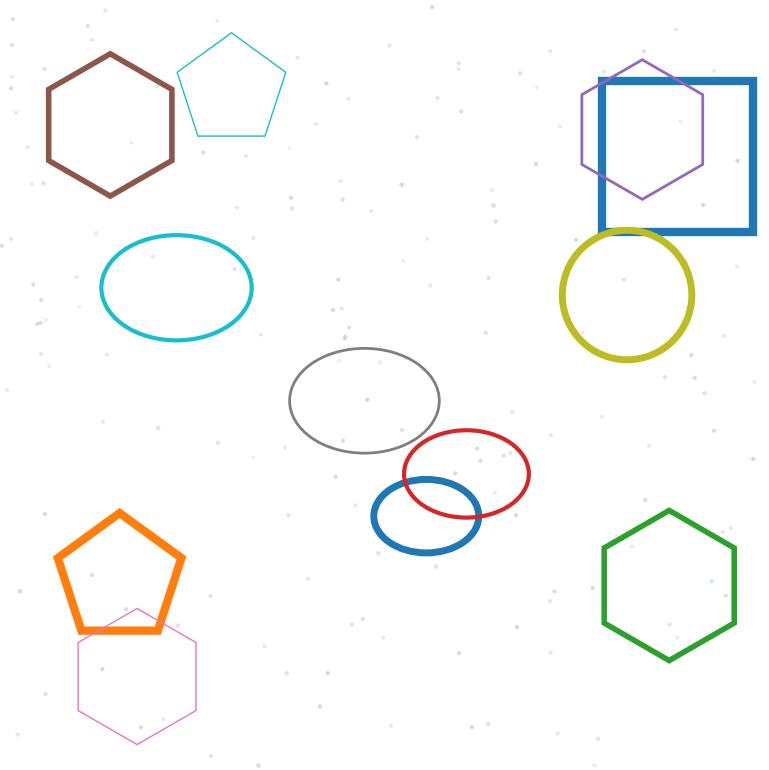[{"shape": "square", "thickness": 3, "radius": 0.49, "center": [0.88, 0.797]}, {"shape": "oval", "thickness": 2.5, "radius": 0.34, "center": [0.554, 0.33]}, {"shape": "pentagon", "thickness": 3, "radius": 0.42, "center": [0.155, 0.249]}, {"shape": "hexagon", "thickness": 2, "radius": 0.49, "center": [0.869, 0.24]}, {"shape": "oval", "thickness": 1.5, "radius": 0.41, "center": [0.606, 0.385]}, {"shape": "hexagon", "thickness": 1, "radius": 0.45, "center": [0.834, 0.832]}, {"shape": "hexagon", "thickness": 2, "radius": 0.46, "center": [0.143, 0.838]}, {"shape": "hexagon", "thickness": 0.5, "radius": 0.44, "center": [0.178, 0.121]}, {"shape": "oval", "thickness": 1, "radius": 0.49, "center": [0.473, 0.48]}, {"shape": "circle", "thickness": 2.5, "radius": 0.42, "center": [0.814, 0.617]}, {"shape": "oval", "thickness": 1.5, "radius": 0.49, "center": [0.229, 0.626]}, {"shape": "pentagon", "thickness": 0.5, "radius": 0.37, "center": [0.301, 0.883]}]